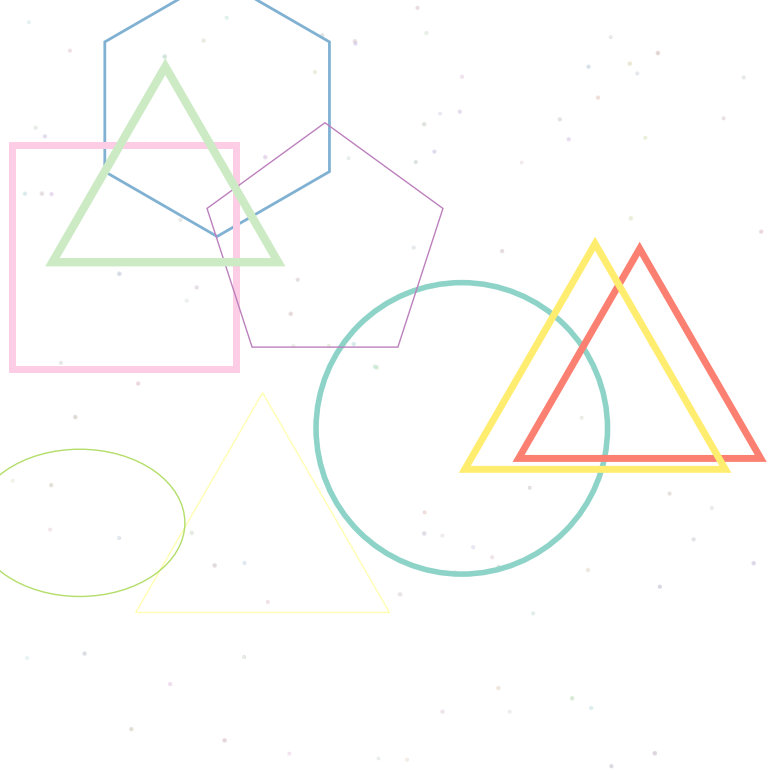[{"shape": "circle", "thickness": 2, "radius": 0.95, "center": [0.6, 0.444]}, {"shape": "triangle", "thickness": 0.5, "radius": 0.95, "center": [0.341, 0.3]}, {"shape": "triangle", "thickness": 2.5, "radius": 0.91, "center": [0.831, 0.495]}, {"shape": "hexagon", "thickness": 1, "radius": 0.84, "center": [0.282, 0.861]}, {"shape": "oval", "thickness": 0.5, "radius": 0.68, "center": [0.104, 0.321]}, {"shape": "square", "thickness": 2.5, "radius": 0.73, "center": [0.162, 0.666]}, {"shape": "pentagon", "thickness": 0.5, "radius": 0.81, "center": [0.422, 0.68]}, {"shape": "triangle", "thickness": 3, "radius": 0.85, "center": [0.215, 0.744]}, {"shape": "triangle", "thickness": 2.5, "radius": 0.98, "center": [0.773, 0.488]}]